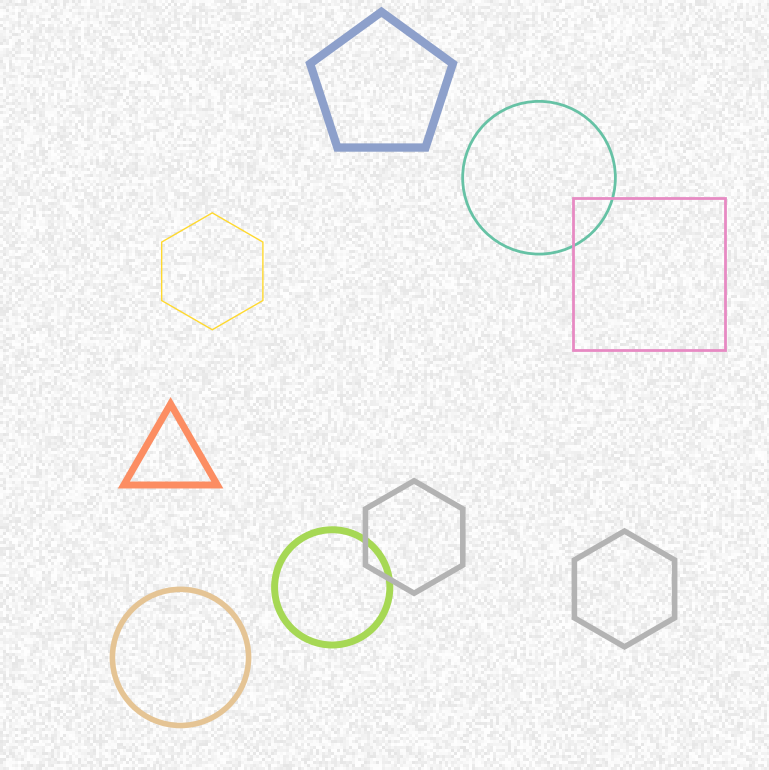[{"shape": "circle", "thickness": 1, "radius": 0.5, "center": [0.7, 0.769]}, {"shape": "triangle", "thickness": 2.5, "radius": 0.35, "center": [0.222, 0.405]}, {"shape": "pentagon", "thickness": 3, "radius": 0.49, "center": [0.495, 0.887]}, {"shape": "square", "thickness": 1, "radius": 0.49, "center": [0.843, 0.645]}, {"shape": "circle", "thickness": 2.5, "radius": 0.37, "center": [0.431, 0.237]}, {"shape": "hexagon", "thickness": 0.5, "radius": 0.38, "center": [0.276, 0.648]}, {"shape": "circle", "thickness": 2, "radius": 0.44, "center": [0.234, 0.146]}, {"shape": "hexagon", "thickness": 2, "radius": 0.38, "center": [0.811, 0.235]}, {"shape": "hexagon", "thickness": 2, "radius": 0.37, "center": [0.538, 0.303]}]